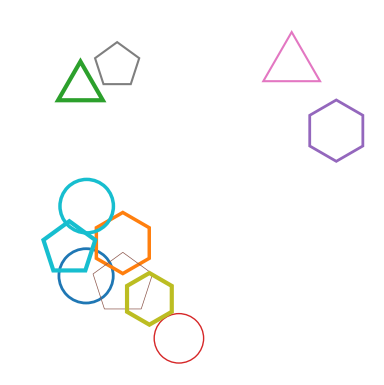[{"shape": "circle", "thickness": 2, "radius": 0.35, "center": [0.224, 0.283]}, {"shape": "hexagon", "thickness": 2.5, "radius": 0.4, "center": [0.319, 0.369]}, {"shape": "triangle", "thickness": 3, "radius": 0.34, "center": [0.209, 0.773]}, {"shape": "circle", "thickness": 1, "radius": 0.32, "center": [0.465, 0.121]}, {"shape": "hexagon", "thickness": 2, "radius": 0.4, "center": [0.873, 0.661]}, {"shape": "pentagon", "thickness": 0.5, "radius": 0.41, "center": [0.319, 0.263]}, {"shape": "triangle", "thickness": 1.5, "radius": 0.43, "center": [0.758, 0.832]}, {"shape": "pentagon", "thickness": 1.5, "radius": 0.3, "center": [0.304, 0.83]}, {"shape": "hexagon", "thickness": 3, "radius": 0.34, "center": [0.388, 0.224]}, {"shape": "circle", "thickness": 2.5, "radius": 0.35, "center": [0.225, 0.465]}, {"shape": "pentagon", "thickness": 3, "radius": 0.35, "center": [0.18, 0.355]}]